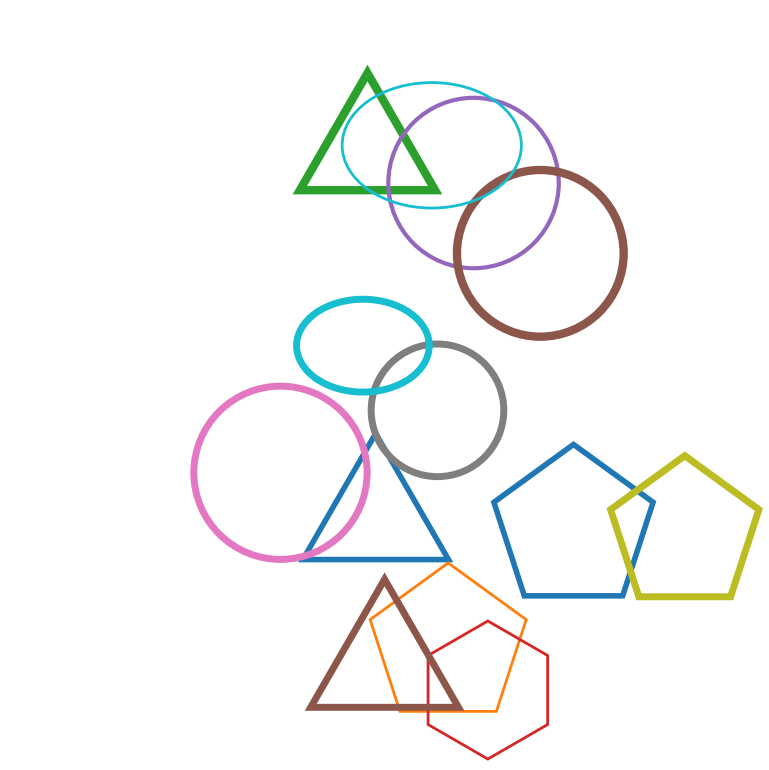[{"shape": "pentagon", "thickness": 2, "radius": 0.54, "center": [0.745, 0.314]}, {"shape": "triangle", "thickness": 2, "radius": 0.55, "center": [0.488, 0.328]}, {"shape": "pentagon", "thickness": 1, "radius": 0.53, "center": [0.582, 0.162]}, {"shape": "triangle", "thickness": 3, "radius": 0.51, "center": [0.477, 0.804]}, {"shape": "hexagon", "thickness": 1, "radius": 0.45, "center": [0.634, 0.104]}, {"shape": "circle", "thickness": 1.5, "radius": 0.55, "center": [0.615, 0.762]}, {"shape": "triangle", "thickness": 2.5, "radius": 0.55, "center": [0.499, 0.137]}, {"shape": "circle", "thickness": 3, "radius": 0.54, "center": [0.702, 0.671]}, {"shape": "circle", "thickness": 2.5, "radius": 0.56, "center": [0.364, 0.386]}, {"shape": "circle", "thickness": 2.5, "radius": 0.43, "center": [0.568, 0.467]}, {"shape": "pentagon", "thickness": 2.5, "radius": 0.51, "center": [0.889, 0.307]}, {"shape": "oval", "thickness": 1, "radius": 0.58, "center": [0.561, 0.811]}, {"shape": "oval", "thickness": 2.5, "radius": 0.43, "center": [0.471, 0.551]}]